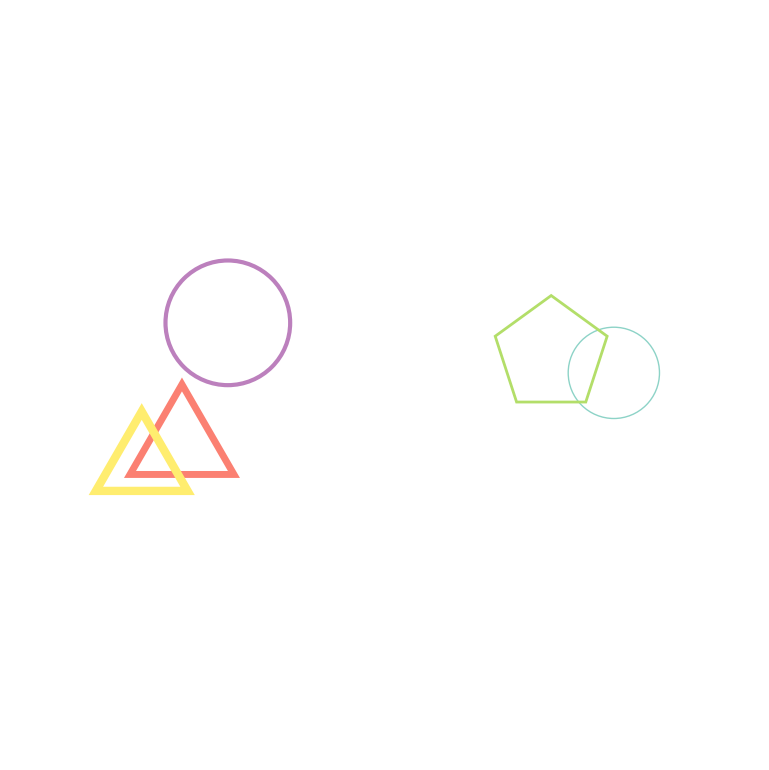[{"shape": "circle", "thickness": 0.5, "radius": 0.3, "center": [0.797, 0.516]}, {"shape": "triangle", "thickness": 2.5, "radius": 0.39, "center": [0.236, 0.423]}, {"shape": "pentagon", "thickness": 1, "radius": 0.38, "center": [0.716, 0.54]}, {"shape": "circle", "thickness": 1.5, "radius": 0.4, "center": [0.296, 0.581]}, {"shape": "triangle", "thickness": 3, "radius": 0.34, "center": [0.184, 0.397]}]